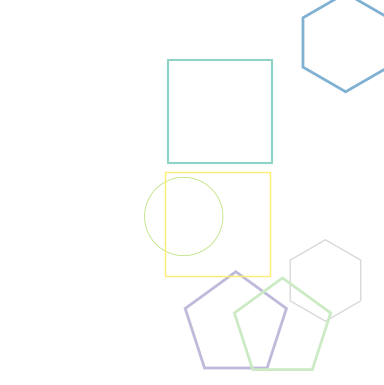[{"shape": "square", "thickness": 1.5, "radius": 0.67, "center": [0.571, 0.71]}, {"shape": "pentagon", "thickness": 2, "radius": 0.69, "center": [0.613, 0.156]}, {"shape": "hexagon", "thickness": 2, "radius": 0.64, "center": [0.898, 0.89]}, {"shape": "circle", "thickness": 0.5, "radius": 0.51, "center": [0.477, 0.438]}, {"shape": "hexagon", "thickness": 1, "radius": 0.53, "center": [0.845, 0.271]}, {"shape": "pentagon", "thickness": 2, "radius": 0.66, "center": [0.734, 0.146]}, {"shape": "square", "thickness": 1, "radius": 0.68, "center": [0.565, 0.419]}]